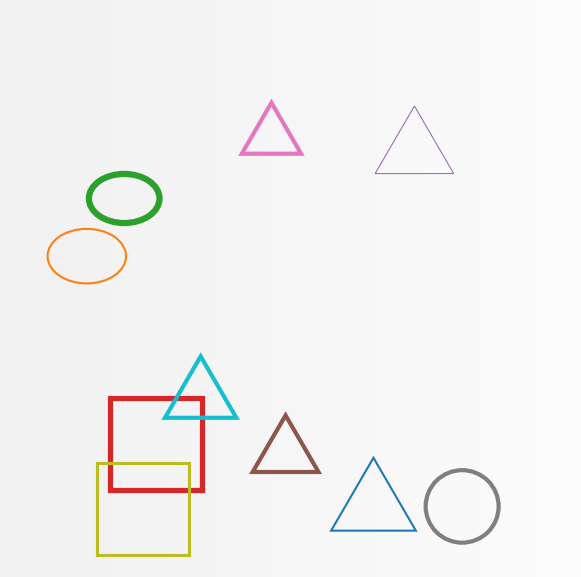[{"shape": "triangle", "thickness": 1, "radius": 0.42, "center": [0.643, 0.122]}, {"shape": "oval", "thickness": 1, "radius": 0.34, "center": [0.149, 0.556]}, {"shape": "oval", "thickness": 3, "radius": 0.3, "center": [0.214, 0.655]}, {"shape": "square", "thickness": 2.5, "radius": 0.4, "center": [0.269, 0.231]}, {"shape": "triangle", "thickness": 0.5, "radius": 0.39, "center": [0.713, 0.738]}, {"shape": "triangle", "thickness": 2, "radius": 0.33, "center": [0.491, 0.215]}, {"shape": "triangle", "thickness": 2, "radius": 0.29, "center": [0.467, 0.762]}, {"shape": "circle", "thickness": 2, "radius": 0.31, "center": [0.795, 0.122]}, {"shape": "square", "thickness": 1.5, "radius": 0.4, "center": [0.246, 0.117]}, {"shape": "triangle", "thickness": 2, "radius": 0.35, "center": [0.345, 0.311]}]